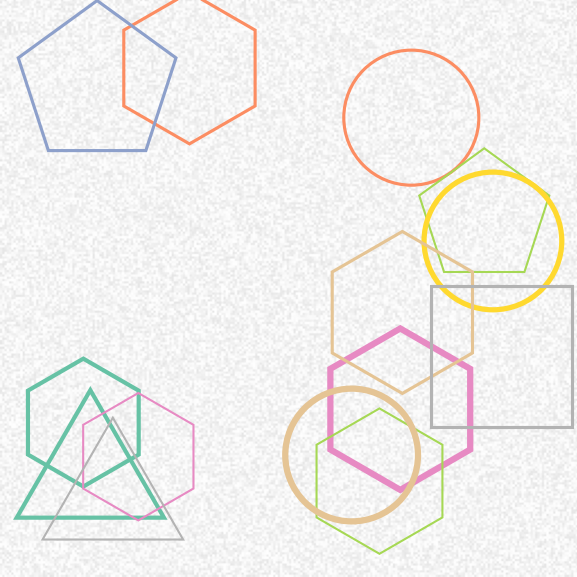[{"shape": "triangle", "thickness": 2, "radius": 0.74, "center": [0.156, 0.176]}, {"shape": "hexagon", "thickness": 2, "radius": 0.55, "center": [0.144, 0.267]}, {"shape": "circle", "thickness": 1.5, "radius": 0.58, "center": [0.712, 0.795]}, {"shape": "hexagon", "thickness": 1.5, "radius": 0.66, "center": [0.328, 0.881]}, {"shape": "pentagon", "thickness": 1.5, "radius": 0.72, "center": [0.168, 0.855]}, {"shape": "hexagon", "thickness": 1, "radius": 0.55, "center": [0.24, 0.208]}, {"shape": "hexagon", "thickness": 3, "radius": 0.7, "center": [0.693, 0.291]}, {"shape": "hexagon", "thickness": 1, "radius": 0.63, "center": [0.657, 0.166]}, {"shape": "pentagon", "thickness": 1, "radius": 0.59, "center": [0.839, 0.624]}, {"shape": "circle", "thickness": 2.5, "radius": 0.6, "center": [0.854, 0.582]}, {"shape": "circle", "thickness": 3, "radius": 0.57, "center": [0.609, 0.211]}, {"shape": "hexagon", "thickness": 1.5, "radius": 0.7, "center": [0.697, 0.458]}, {"shape": "triangle", "thickness": 1, "radius": 0.7, "center": [0.195, 0.135]}, {"shape": "square", "thickness": 1.5, "radius": 0.61, "center": [0.869, 0.382]}]